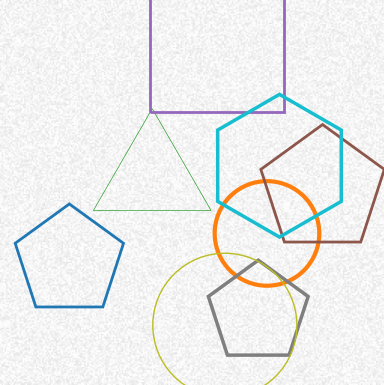[{"shape": "pentagon", "thickness": 2, "radius": 0.74, "center": [0.18, 0.322]}, {"shape": "circle", "thickness": 3, "radius": 0.68, "center": [0.693, 0.394]}, {"shape": "triangle", "thickness": 0.5, "radius": 0.88, "center": [0.395, 0.541]}, {"shape": "square", "thickness": 2, "radius": 0.87, "center": [0.565, 0.883]}, {"shape": "pentagon", "thickness": 2, "radius": 0.84, "center": [0.838, 0.508]}, {"shape": "pentagon", "thickness": 2.5, "radius": 0.68, "center": [0.671, 0.188]}, {"shape": "circle", "thickness": 1, "radius": 0.94, "center": [0.584, 0.155]}, {"shape": "hexagon", "thickness": 2.5, "radius": 0.93, "center": [0.726, 0.57]}]